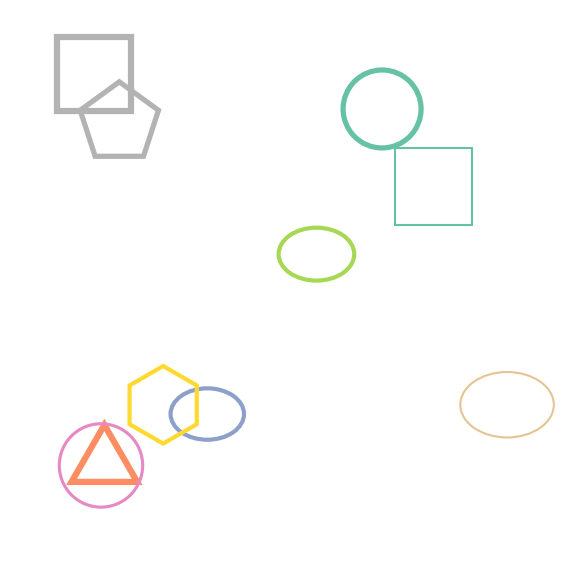[{"shape": "circle", "thickness": 2.5, "radius": 0.34, "center": [0.662, 0.81]}, {"shape": "square", "thickness": 1, "radius": 0.33, "center": [0.751, 0.676]}, {"shape": "triangle", "thickness": 3, "radius": 0.33, "center": [0.181, 0.198]}, {"shape": "oval", "thickness": 2, "radius": 0.32, "center": [0.359, 0.282]}, {"shape": "circle", "thickness": 1.5, "radius": 0.36, "center": [0.175, 0.193]}, {"shape": "oval", "thickness": 2, "radius": 0.33, "center": [0.548, 0.559]}, {"shape": "hexagon", "thickness": 2, "radius": 0.34, "center": [0.283, 0.298]}, {"shape": "oval", "thickness": 1, "radius": 0.4, "center": [0.878, 0.298]}, {"shape": "pentagon", "thickness": 2.5, "radius": 0.36, "center": [0.207, 0.786]}, {"shape": "square", "thickness": 3, "radius": 0.32, "center": [0.163, 0.871]}]